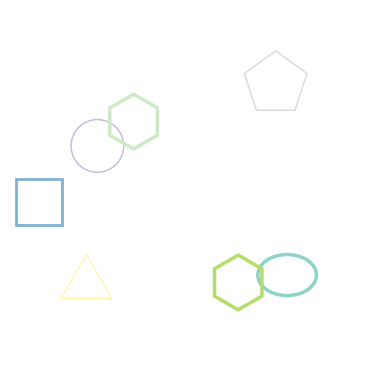[{"shape": "oval", "thickness": 2.5, "radius": 0.38, "center": [0.746, 0.286]}, {"shape": "circle", "thickness": 1, "radius": 0.34, "center": [0.253, 0.621]}, {"shape": "square", "thickness": 2, "radius": 0.3, "center": [0.101, 0.475]}, {"shape": "hexagon", "thickness": 2.5, "radius": 0.36, "center": [0.619, 0.266]}, {"shape": "pentagon", "thickness": 1, "radius": 0.43, "center": [0.716, 0.783]}, {"shape": "hexagon", "thickness": 2.5, "radius": 0.36, "center": [0.347, 0.684]}, {"shape": "triangle", "thickness": 0.5, "radius": 0.38, "center": [0.225, 0.263]}]